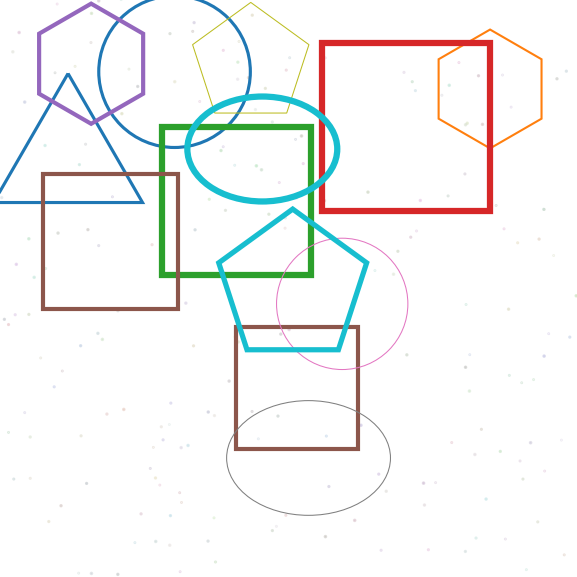[{"shape": "circle", "thickness": 1.5, "radius": 0.66, "center": [0.302, 0.875]}, {"shape": "triangle", "thickness": 1.5, "radius": 0.74, "center": [0.118, 0.723]}, {"shape": "hexagon", "thickness": 1, "radius": 0.51, "center": [0.849, 0.845]}, {"shape": "square", "thickness": 3, "radius": 0.64, "center": [0.41, 0.651]}, {"shape": "square", "thickness": 3, "radius": 0.73, "center": [0.703, 0.779]}, {"shape": "hexagon", "thickness": 2, "radius": 0.52, "center": [0.158, 0.889]}, {"shape": "square", "thickness": 2, "radius": 0.53, "center": [0.514, 0.328]}, {"shape": "square", "thickness": 2, "radius": 0.58, "center": [0.191, 0.581]}, {"shape": "circle", "thickness": 0.5, "radius": 0.57, "center": [0.593, 0.473]}, {"shape": "oval", "thickness": 0.5, "radius": 0.71, "center": [0.534, 0.206]}, {"shape": "pentagon", "thickness": 0.5, "radius": 0.53, "center": [0.434, 0.889]}, {"shape": "pentagon", "thickness": 2.5, "radius": 0.67, "center": [0.507, 0.502]}, {"shape": "oval", "thickness": 3, "radius": 0.65, "center": [0.454, 0.741]}]